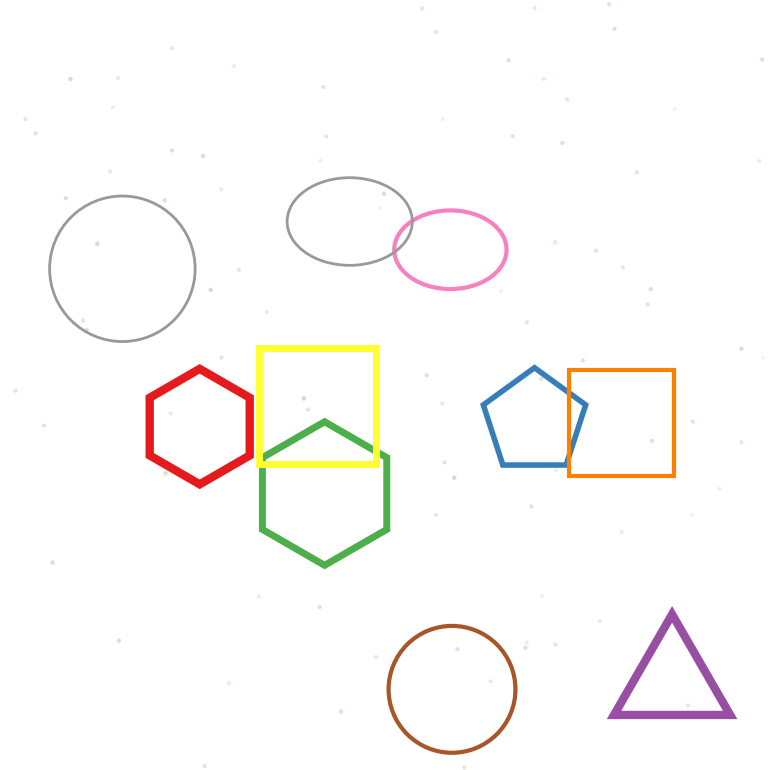[{"shape": "hexagon", "thickness": 3, "radius": 0.37, "center": [0.259, 0.446]}, {"shape": "pentagon", "thickness": 2, "radius": 0.35, "center": [0.694, 0.453]}, {"shape": "hexagon", "thickness": 2.5, "radius": 0.47, "center": [0.422, 0.359]}, {"shape": "triangle", "thickness": 3, "radius": 0.44, "center": [0.873, 0.115]}, {"shape": "square", "thickness": 1.5, "radius": 0.34, "center": [0.807, 0.451]}, {"shape": "square", "thickness": 2.5, "radius": 0.38, "center": [0.413, 0.473]}, {"shape": "circle", "thickness": 1.5, "radius": 0.41, "center": [0.587, 0.105]}, {"shape": "oval", "thickness": 1.5, "radius": 0.36, "center": [0.585, 0.676]}, {"shape": "oval", "thickness": 1, "radius": 0.41, "center": [0.454, 0.712]}, {"shape": "circle", "thickness": 1, "radius": 0.47, "center": [0.159, 0.651]}]